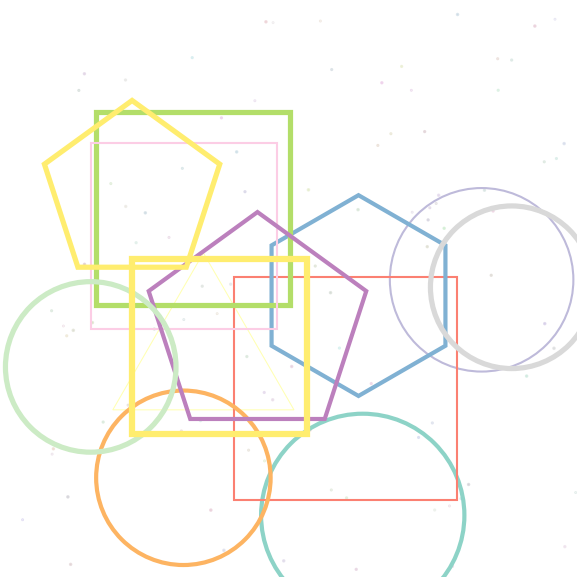[{"shape": "circle", "thickness": 2, "radius": 0.88, "center": [0.628, 0.107]}, {"shape": "triangle", "thickness": 0.5, "radius": 0.91, "center": [0.352, 0.38]}, {"shape": "circle", "thickness": 1, "radius": 0.79, "center": [0.834, 0.515]}, {"shape": "square", "thickness": 1, "radius": 0.96, "center": [0.599, 0.327]}, {"shape": "hexagon", "thickness": 2, "radius": 0.87, "center": [0.621, 0.487]}, {"shape": "circle", "thickness": 2, "radius": 0.76, "center": [0.318, 0.172]}, {"shape": "square", "thickness": 2.5, "radius": 0.84, "center": [0.334, 0.638]}, {"shape": "square", "thickness": 1, "radius": 0.81, "center": [0.319, 0.591]}, {"shape": "circle", "thickness": 2.5, "radius": 0.7, "center": [0.886, 0.502]}, {"shape": "pentagon", "thickness": 2, "radius": 0.99, "center": [0.446, 0.434]}, {"shape": "circle", "thickness": 2.5, "radius": 0.74, "center": [0.157, 0.364]}, {"shape": "pentagon", "thickness": 2.5, "radius": 0.8, "center": [0.229, 0.666]}, {"shape": "square", "thickness": 3, "radius": 0.76, "center": [0.381, 0.399]}]